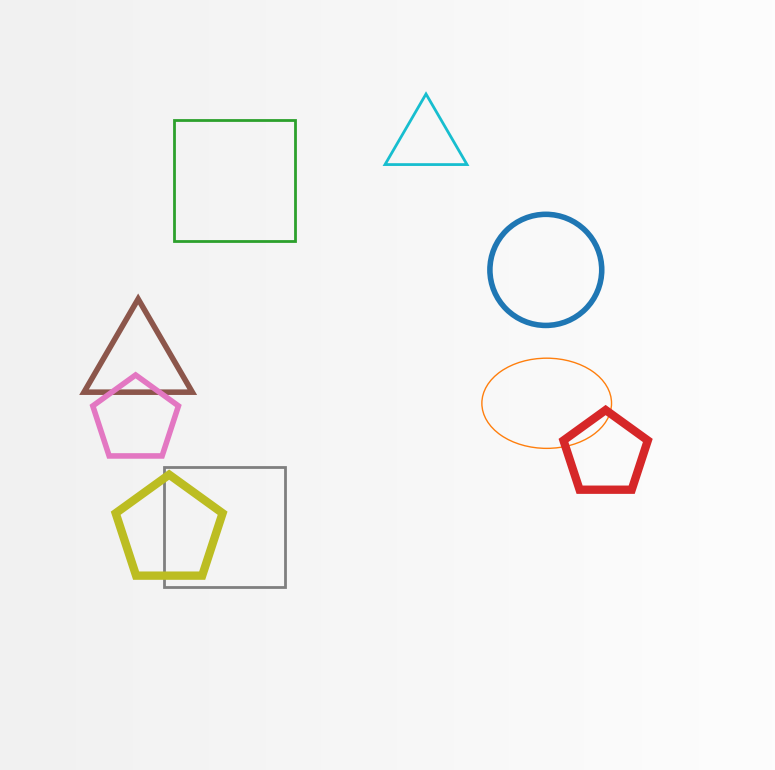[{"shape": "circle", "thickness": 2, "radius": 0.36, "center": [0.704, 0.65]}, {"shape": "oval", "thickness": 0.5, "radius": 0.42, "center": [0.705, 0.476]}, {"shape": "square", "thickness": 1, "radius": 0.39, "center": [0.302, 0.765]}, {"shape": "pentagon", "thickness": 3, "radius": 0.29, "center": [0.781, 0.41]}, {"shape": "triangle", "thickness": 2, "radius": 0.4, "center": [0.178, 0.531]}, {"shape": "pentagon", "thickness": 2, "radius": 0.29, "center": [0.175, 0.455]}, {"shape": "square", "thickness": 1, "radius": 0.39, "center": [0.29, 0.315]}, {"shape": "pentagon", "thickness": 3, "radius": 0.36, "center": [0.218, 0.311]}, {"shape": "triangle", "thickness": 1, "radius": 0.31, "center": [0.55, 0.817]}]